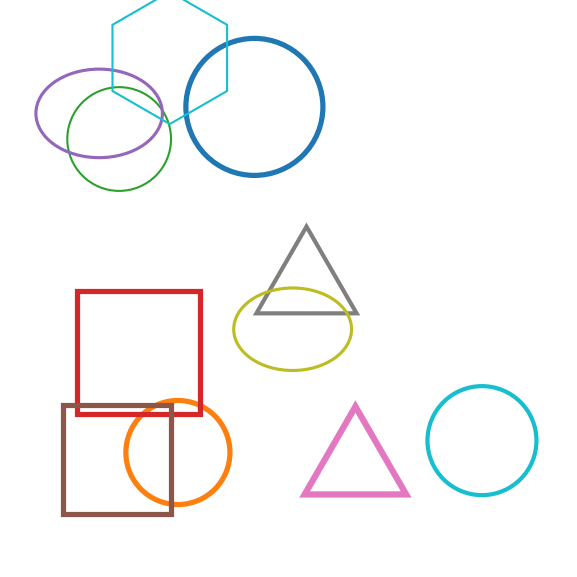[{"shape": "circle", "thickness": 2.5, "radius": 0.59, "center": [0.441, 0.814]}, {"shape": "circle", "thickness": 2.5, "radius": 0.45, "center": [0.308, 0.216]}, {"shape": "circle", "thickness": 1, "radius": 0.45, "center": [0.206, 0.758]}, {"shape": "square", "thickness": 2.5, "radius": 0.53, "center": [0.24, 0.389]}, {"shape": "oval", "thickness": 1.5, "radius": 0.55, "center": [0.172, 0.803]}, {"shape": "square", "thickness": 2.5, "radius": 0.47, "center": [0.203, 0.204]}, {"shape": "triangle", "thickness": 3, "radius": 0.51, "center": [0.615, 0.194]}, {"shape": "triangle", "thickness": 2, "radius": 0.5, "center": [0.531, 0.507]}, {"shape": "oval", "thickness": 1.5, "radius": 0.51, "center": [0.507, 0.429]}, {"shape": "circle", "thickness": 2, "radius": 0.47, "center": [0.835, 0.236]}, {"shape": "hexagon", "thickness": 1, "radius": 0.57, "center": [0.294, 0.899]}]